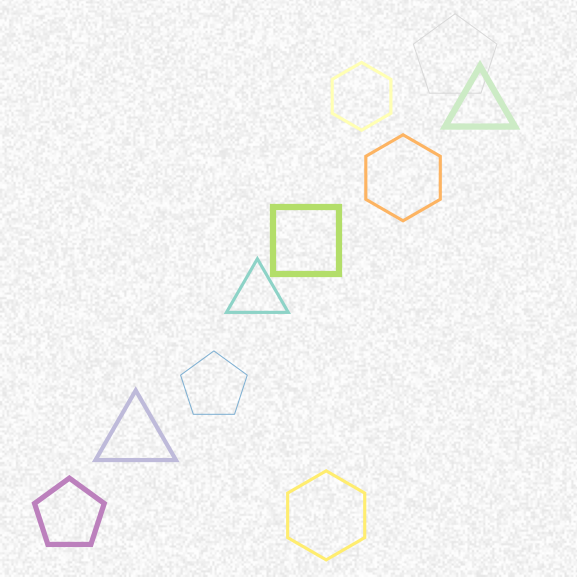[{"shape": "triangle", "thickness": 1.5, "radius": 0.31, "center": [0.446, 0.489]}, {"shape": "hexagon", "thickness": 1.5, "radius": 0.29, "center": [0.626, 0.832]}, {"shape": "triangle", "thickness": 2, "radius": 0.4, "center": [0.235, 0.243]}, {"shape": "pentagon", "thickness": 0.5, "radius": 0.3, "center": [0.37, 0.331]}, {"shape": "hexagon", "thickness": 1.5, "radius": 0.37, "center": [0.698, 0.691]}, {"shape": "square", "thickness": 3, "radius": 0.29, "center": [0.53, 0.583]}, {"shape": "pentagon", "thickness": 0.5, "radius": 0.38, "center": [0.788, 0.899]}, {"shape": "pentagon", "thickness": 2.5, "radius": 0.32, "center": [0.12, 0.108]}, {"shape": "triangle", "thickness": 3, "radius": 0.35, "center": [0.831, 0.815]}, {"shape": "hexagon", "thickness": 1.5, "radius": 0.39, "center": [0.565, 0.107]}]